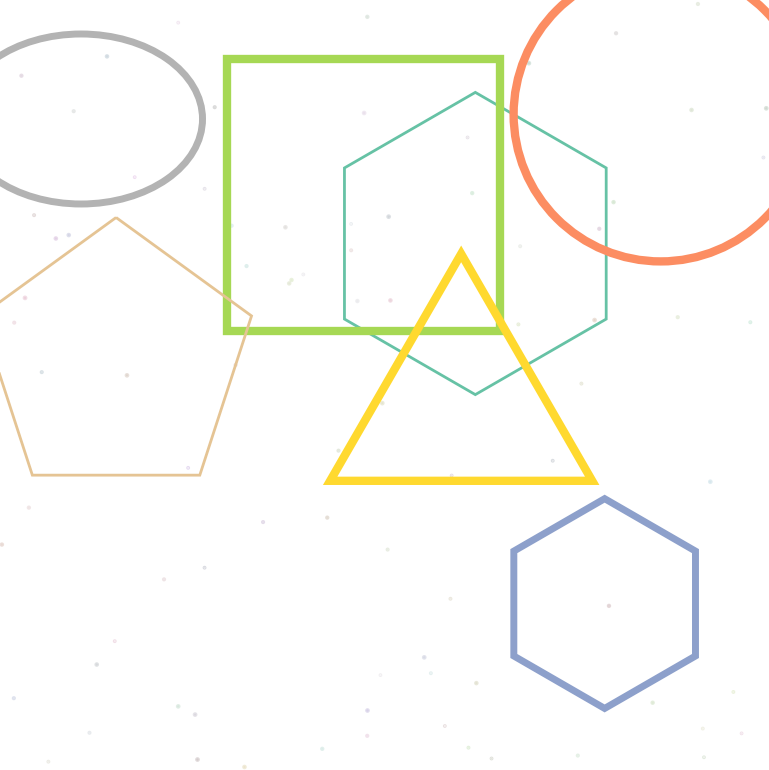[{"shape": "hexagon", "thickness": 1, "radius": 0.98, "center": [0.617, 0.684]}, {"shape": "circle", "thickness": 3, "radius": 0.96, "center": [0.858, 0.852]}, {"shape": "hexagon", "thickness": 2.5, "radius": 0.68, "center": [0.785, 0.216]}, {"shape": "square", "thickness": 3, "radius": 0.89, "center": [0.472, 0.747]}, {"shape": "triangle", "thickness": 3, "radius": 0.98, "center": [0.599, 0.474]}, {"shape": "pentagon", "thickness": 1, "radius": 0.92, "center": [0.151, 0.533]}, {"shape": "oval", "thickness": 2.5, "radius": 0.79, "center": [0.105, 0.845]}]